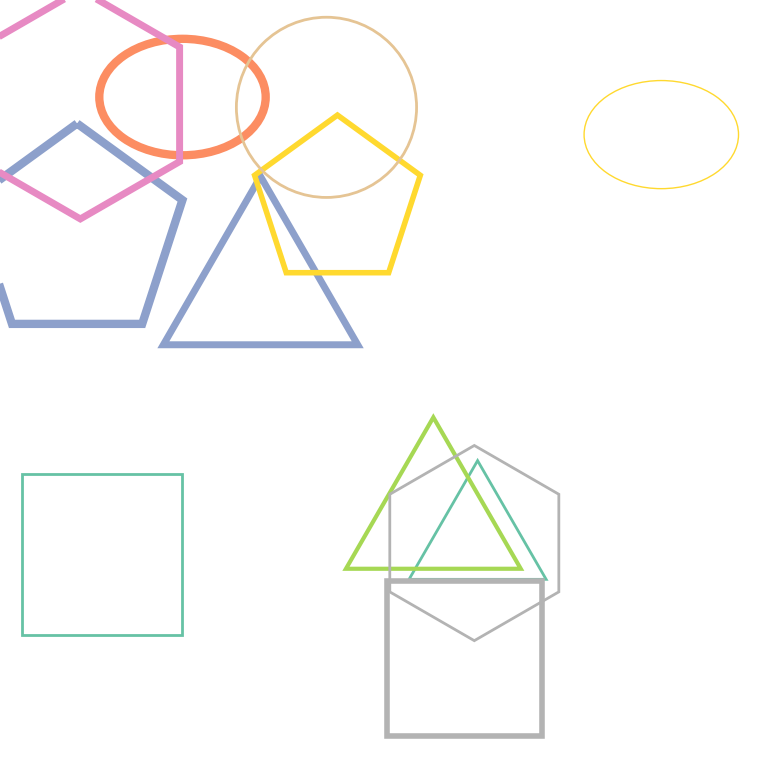[{"shape": "square", "thickness": 1, "radius": 0.52, "center": [0.133, 0.28]}, {"shape": "triangle", "thickness": 1, "radius": 0.51, "center": [0.62, 0.299]}, {"shape": "oval", "thickness": 3, "radius": 0.54, "center": [0.237, 0.874]}, {"shape": "triangle", "thickness": 2.5, "radius": 0.73, "center": [0.338, 0.625]}, {"shape": "pentagon", "thickness": 3, "radius": 0.72, "center": [0.1, 0.696]}, {"shape": "hexagon", "thickness": 2.5, "radius": 0.74, "center": [0.104, 0.865]}, {"shape": "triangle", "thickness": 1.5, "radius": 0.66, "center": [0.563, 0.327]}, {"shape": "pentagon", "thickness": 2, "radius": 0.57, "center": [0.438, 0.737]}, {"shape": "oval", "thickness": 0.5, "radius": 0.5, "center": [0.859, 0.825]}, {"shape": "circle", "thickness": 1, "radius": 0.59, "center": [0.424, 0.861]}, {"shape": "hexagon", "thickness": 1, "radius": 0.63, "center": [0.616, 0.295]}, {"shape": "square", "thickness": 2, "radius": 0.51, "center": [0.603, 0.145]}]